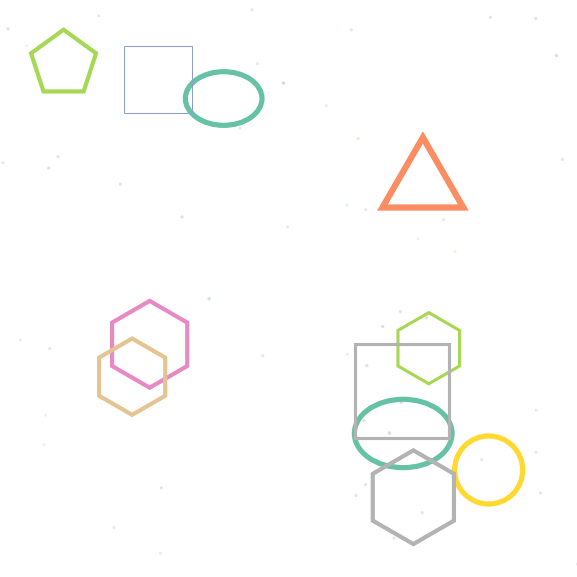[{"shape": "oval", "thickness": 2.5, "radius": 0.33, "center": [0.387, 0.829]}, {"shape": "oval", "thickness": 2.5, "radius": 0.42, "center": [0.698, 0.249]}, {"shape": "triangle", "thickness": 3, "radius": 0.4, "center": [0.732, 0.68]}, {"shape": "square", "thickness": 0.5, "radius": 0.29, "center": [0.273, 0.862]}, {"shape": "hexagon", "thickness": 2, "radius": 0.38, "center": [0.259, 0.403]}, {"shape": "pentagon", "thickness": 2, "radius": 0.3, "center": [0.11, 0.889]}, {"shape": "hexagon", "thickness": 1.5, "radius": 0.31, "center": [0.742, 0.396]}, {"shape": "circle", "thickness": 2.5, "radius": 0.29, "center": [0.846, 0.185]}, {"shape": "hexagon", "thickness": 2, "radius": 0.33, "center": [0.229, 0.347]}, {"shape": "square", "thickness": 1.5, "radius": 0.41, "center": [0.696, 0.322]}, {"shape": "hexagon", "thickness": 2, "radius": 0.41, "center": [0.716, 0.138]}]